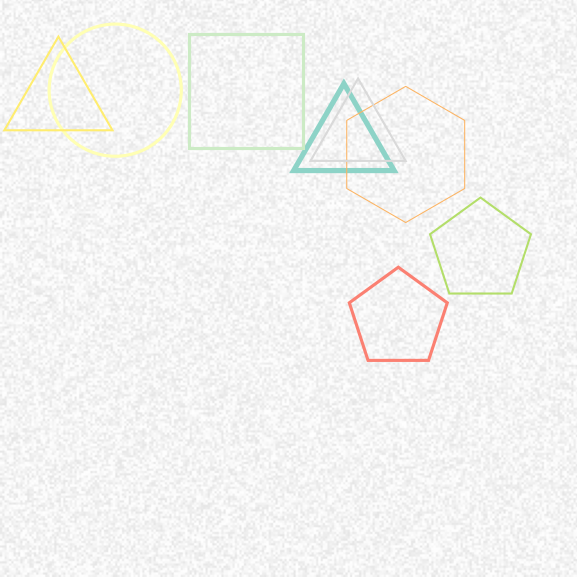[{"shape": "triangle", "thickness": 2.5, "radius": 0.5, "center": [0.595, 0.754]}, {"shape": "circle", "thickness": 1.5, "radius": 0.57, "center": [0.2, 0.843]}, {"shape": "pentagon", "thickness": 1.5, "radius": 0.45, "center": [0.69, 0.447]}, {"shape": "hexagon", "thickness": 0.5, "radius": 0.59, "center": [0.703, 0.732]}, {"shape": "pentagon", "thickness": 1, "radius": 0.46, "center": [0.832, 0.565]}, {"shape": "triangle", "thickness": 1, "radius": 0.48, "center": [0.62, 0.768]}, {"shape": "square", "thickness": 1.5, "radius": 0.49, "center": [0.427, 0.841]}, {"shape": "triangle", "thickness": 1, "radius": 0.54, "center": [0.101, 0.828]}]